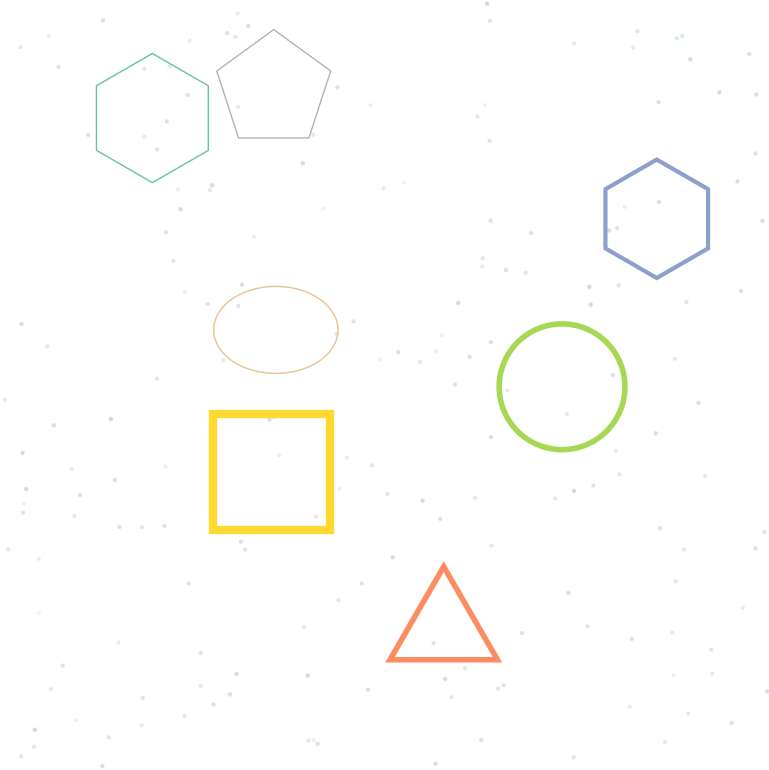[{"shape": "hexagon", "thickness": 0.5, "radius": 0.42, "center": [0.198, 0.847]}, {"shape": "triangle", "thickness": 2, "radius": 0.4, "center": [0.576, 0.184]}, {"shape": "hexagon", "thickness": 1.5, "radius": 0.38, "center": [0.853, 0.716]}, {"shape": "circle", "thickness": 2, "radius": 0.41, "center": [0.73, 0.498]}, {"shape": "square", "thickness": 3, "radius": 0.38, "center": [0.352, 0.387]}, {"shape": "oval", "thickness": 0.5, "radius": 0.4, "center": [0.358, 0.572]}, {"shape": "pentagon", "thickness": 0.5, "radius": 0.39, "center": [0.356, 0.884]}]